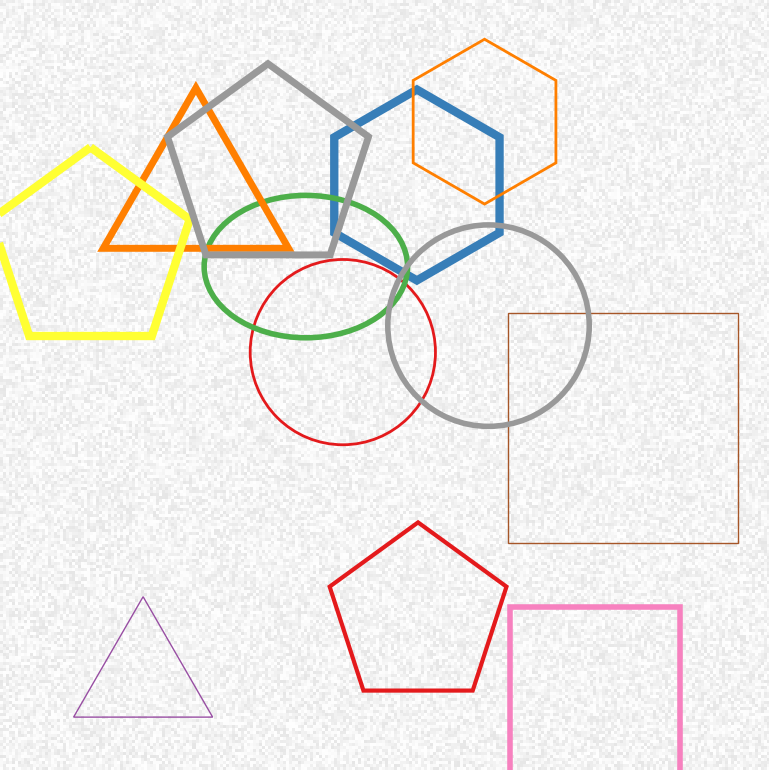[{"shape": "pentagon", "thickness": 1.5, "radius": 0.6, "center": [0.543, 0.201]}, {"shape": "circle", "thickness": 1, "radius": 0.6, "center": [0.445, 0.543]}, {"shape": "hexagon", "thickness": 3, "radius": 0.62, "center": [0.541, 0.76]}, {"shape": "oval", "thickness": 2, "radius": 0.66, "center": [0.397, 0.654]}, {"shape": "triangle", "thickness": 0.5, "radius": 0.52, "center": [0.186, 0.121]}, {"shape": "hexagon", "thickness": 1, "radius": 0.54, "center": [0.629, 0.842]}, {"shape": "triangle", "thickness": 2.5, "radius": 0.69, "center": [0.254, 0.747]}, {"shape": "pentagon", "thickness": 3, "radius": 0.68, "center": [0.118, 0.673]}, {"shape": "square", "thickness": 0.5, "radius": 0.75, "center": [0.809, 0.444]}, {"shape": "square", "thickness": 2, "radius": 0.55, "center": [0.773, 0.101]}, {"shape": "pentagon", "thickness": 2.5, "radius": 0.69, "center": [0.348, 0.78]}, {"shape": "circle", "thickness": 2, "radius": 0.65, "center": [0.634, 0.577]}]